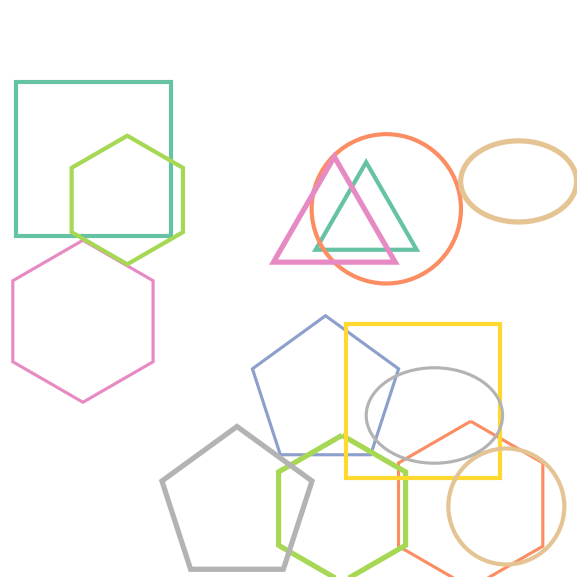[{"shape": "triangle", "thickness": 2, "radius": 0.51, "center": [0.634, 0.617]}, {"shape": "square", "thickness": 2, "radius": 0.67, "center": [0.162, 0.724]}, {"shape": "hexagon", "thickness": 1.5, "radius": 0.72, "center": [0.815, 0.125]}, {"shape": "circle", "thickness": 2, "radius": 0.65, "center": [0.669, 0.638]}, {"shape": "pentagon", "thickness": 1.5, "radius": 0.67, "center": [0.564, 0.319]}, {"shape": "triangle", "thickness": 2.5, "radius": 0.61, "center": [0.579, 0.606]}, {"shape": "hexagon", "thickness": 1.5, "radius": 0.7, "center": [0.144, 0.443]}, {"shape": "hexagon", "thickness": 2, "radius": 0.56, "center": [0.22, 0.653]}, {"shape": "hexagon", "thickness": 2.5, "radius": 0.63, "center": [0.592, 0.118]}, {"shape": "square", "thickness": 2, "radius": 0.67, "center": [0.733, 0.305]}, {"shape": "oval", "thickness": 2.5, "radius": 0.5, "center": [0.898, 0.685]}, {"shape": "circle", "thickness": 2, "radius": 0.5, "center": [0.877, 0.122]}, {"shape": "pentagon", "thickness": 2.5, "radius": 0.68, "center": [0.41, 0.124]}, {"shape": "oval", "thickness": 1.5, "radius": 0.59, "center": [0.752, 0.28]}]